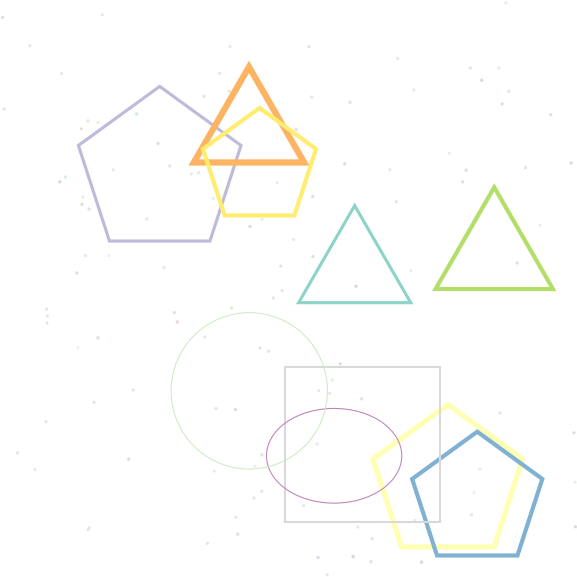[{"shape": "triangle", "thickness": 1.5, "radius": 0.56, "center": [0.614, 0.531]}, {"shape": "pentagon", "thickness": 2.5, "radius": 0.68, "center": [0.775, 0.162]}, {"shape": "pentagon", "thickness": 1.5, "radius": 0.74, "center": [0.277, 0.701]}, {"shape": "pentagon", "thickness": 2, "radius": 0.59, "center": [0.826, 0.133]}, {"shape": "triangle", "thickness": 3, "radius": 0.55, "center": [0.431, 0.773]}, {"shape": "triangle", "thickness": 2, "radius": 0.59, "center": [0.856, 0.557]}, {"shape": "square", "thickness": 1, "radius": 0.67, "center": [0.628, 0.23]}, {"shape": "oval", "thickness": 0.5, "radius": 0.59, "center": [0.579, 0.21]}, {"shape": "circle", "thickness": 0.5, "radius": 0.68, "center": [0.432, 0.322]}, {"shape": "pentagon", "thickness": 2, "radius": 0.51, "center": [0.449, 0.709]}]